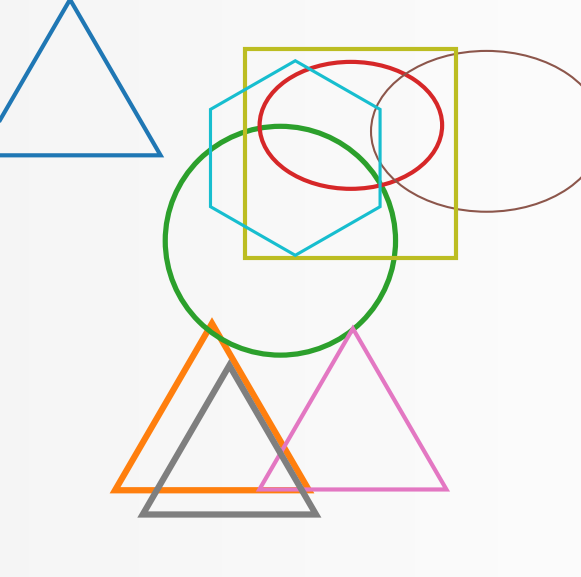[{"shape": "triangle", "thickness": 2, "radius": 0.9, "center": [0.121, 0.82]}, {"shape": "triangle", "thickness": 3, "radius": 0.96, "center": [0.365, 0.246]}, {"shape": "circle", "thickness": 2.5, "radius": 0.99, "center": [0.482, 0.582]}, {"shape": "oval", "thickness": 2, "radius": 0.79, "center": [0.604, 0.782]}, {"shape": "oval", "thickness": 1, "radius": 0.99, "center": [0.837, 0.772]}, {"shape": "triangle", "thickness": 2, "radius": 0.93, "center": [0.607, 0.244]}, {"shape": "triangle", "thickness": 3, "radius": 0.86, "center": [0.395, 0.194]}, {"shape": "square", "thickness": 2, "radius": 0.91, "center": [0.602, 0.733]}, {"shape": "hexagon", "thickness": 1.5, "radius": 0.84, "center": [0.508, 0.725]}]